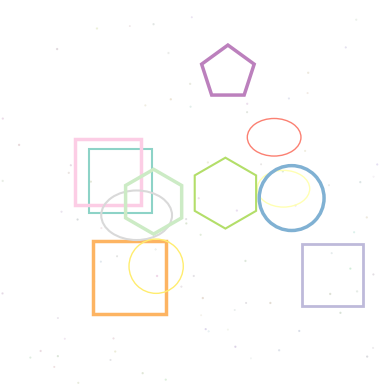[{"shape": "square", "thickness": 1.5, "radius": 0.41, "center": [0.313, 0.53]}, {"shape": "oval", "thickness": 1, "radius": 0.34, "center": [0.736, 0.51]}, {"shape": "square", "thickness": 2, "radius": 0.4, "center": [0.864, 0.285]}, {"shape": "oval", "thickness": 1, "radius": 0.35, "center": [0.712, 0.643]}, {"shape": "circle", "thickness": 2.5, "radius": 0.42, "center": [0.757, 0.486]}, {"shape": "square", "thickness": 2.5, "radius": 0.47, "center": [0.336, 0.279]}, {"shape": "hexagon", "thickness": 1.5, "radius": 0.46, "center": [0.585, 0.498]}, {"shape": "square", "thickness": 2.5, "radius": 0.43, "center": [0.28, 0.554]}, {"shape": "oval", "thickness": 1.5, "radius": 0.46, "center": [0.355, 0.441]}, {"shape": "pentagon", "thickness": 2.5, "radius": 0.36, "center": [0.592, 0.811]}, {"shape": "hexagon", "thickness": 2.5, "radius": 0.42, "center": [0.399, 0.476]}, {"shape": "circle", "thickness": 1, "radius": 0.35, "center": [0.406, 0.308]}]